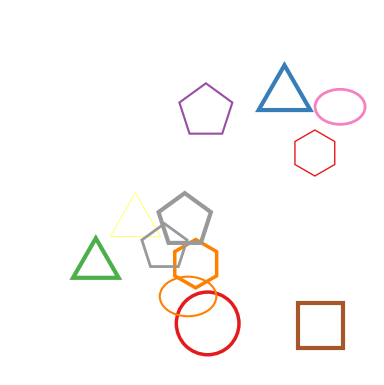[{"shape": "hexagon", "thickness": 1, "radius": 0.3, "center": [0.818, 0.603]}, {"shape": "circle", "thickness": 2.5, "radius": 0.41, "center": [0.539, 0.16]}, {"shape": "triangle", "thickness": 3, "radius": 0.39, "center": [0.739, 0.753]}, {"shape": "triangle", "thickness": 3, "radius": 0.34, "center": [0.249, 0.313]}, {"shape": "pentagon", "thickness": 1.5, "radius": 0.36, "center": [0.535, 0.711]}, {"shape": "oval", "thickness": 1.5, "radius": 0.37, "center": [0.488, 0.23]}, {"shape": "hexagon", "thickness": 2.5, "radius": 0.31, "center": [0.508, 0.315]}, {"shape": "triangle", "thickness": 0.5, "radius": 0.38, "center": [0.352, 0.423]}, {"shape": "square", "thickness": 3, "radius": 0.29, "center": [0.833, 0.155]}, {"shape": "oval", "thickness": 2, "radius": 0.32, "center": [0.883, 0.723]}, {"shape": "pentagon", "thickness": 2, "radius": 0.31, "center": [0.427, 0.358]}, {"shape": "pentagon", "thickness": 3, "radius": 0.36, "center": [0.48, 0.427]}]